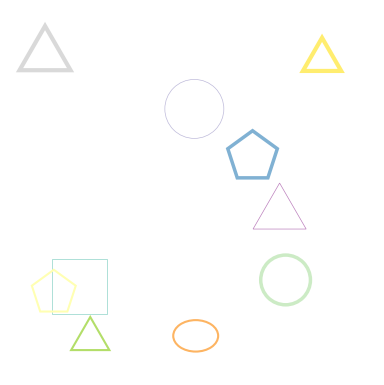[{"shape": "square", "thickness": 0.5, "radius": 0.35, "center": [0.206, 0.255]}, {"shape": "pentagon", "thickness": 1.5, "radius": 0.3, "center": [0.14, 0.239]}, {"shape": "circle", "thickness": 0.5, "radius": 0.38, "center": [0.505, 0.717]}, {"shape": "pentagon", "thickness": 2.5, "radius": 0.34, "center": [0.656, 0.593]}, {"shape": "oval", "thickness": 1.5, "radius": 0.29, "center": [0.508, 0.128]}, {"shape": "triangle", "thickness": 1.5, "radius": 0.29, "center": [0.234, 0.119]}, {"shape": "triangle", "thickness": 3, "radius": 0.38, "center": [0.117, 0.856]}, {"shape": "triangle", "thickness": 0.5, "radius": 0.4, "center": [0.726, 0.445]}, {"shape": "circle", "thickness": 2.5, "radius": 0.32, "center": [0.742, 0.273]}, {"shape": "triangle", "thickness": 3, "radius": 0.29, "center": [0.836, 0.844]}]